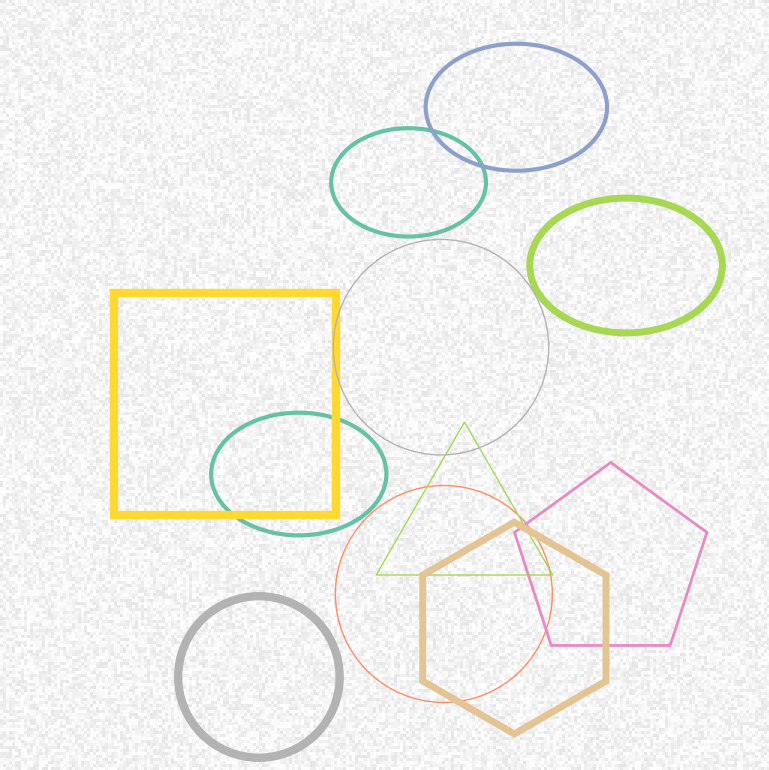[{"shape": "oval", "thickness": 1.5, "radius": 0.5, "center": [0.531, 0.763]}, {"shape": "oval", "thickness": 1.5, "radius": 0.57, "center": [0.388, 0.384]}, {"shape": "circle", "thickness": 0.5, "radius": 0.7, "center": [0.576, 0.229]}, {"shape": "oval", "thickness": 1.5, "radius": 0.59, "center": [0.671, 0.861]}, {"shape": "pentagon", "thickness": 1, "radius": 0.66, "center": [0.793, 0.268]}, {"shape": "triangle", "thickness": 0.5, "radius": 0.66, "center": [0.603, 0.319]}, {"shape": "oval", "thickness": 2.5, "radius": 0.63, "center": [0.813, 0.655]}, {"shape": "square", "thickness": 3, "radius": 0.72, "center": [0.292, 0.475]}, {"shape": "hexagon", "thickness": 2.5, "radius": 0.69, "center": [0.668, 0.184]}, {"shape": "circle", "thickness": 0.5, "radius": 0.7, "center": [0.573, 0.549]}, {"shape": "circle", "thickness": 3, "radius": 0.52, "center": [0.336, 0.121]}]